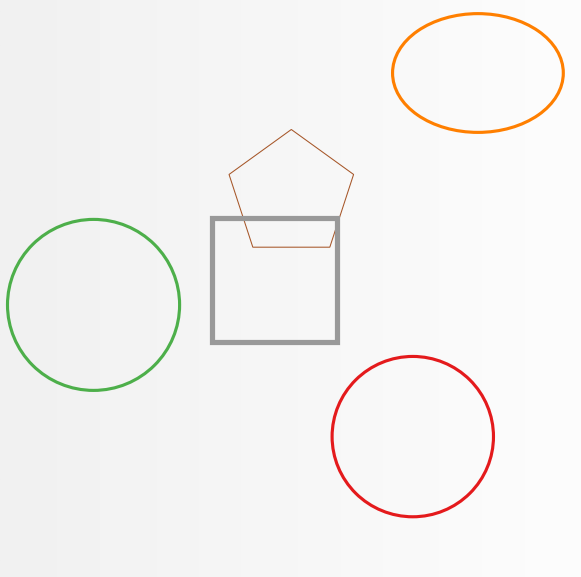[{"shape": "circle", "thickness": 1.5, "radius": 0.69, "center": [0.71, 0.243]}, {"shape": "circle", "thickness": 1.5, "radius": 0.74, "center": [0.161, 0.471]}, {"shape": "oval", "thickness": 1.5, "radius": 0.73, "center": [0.822, 0.873]}, {"shape": "pentagon", "thickness": 0.5, "radius": 0.56, "center": [0.501, 0.662]}, {"shape": "square", "thickness": 2.5, "radius": 0.54, "center": [0.472, 0.515]}]